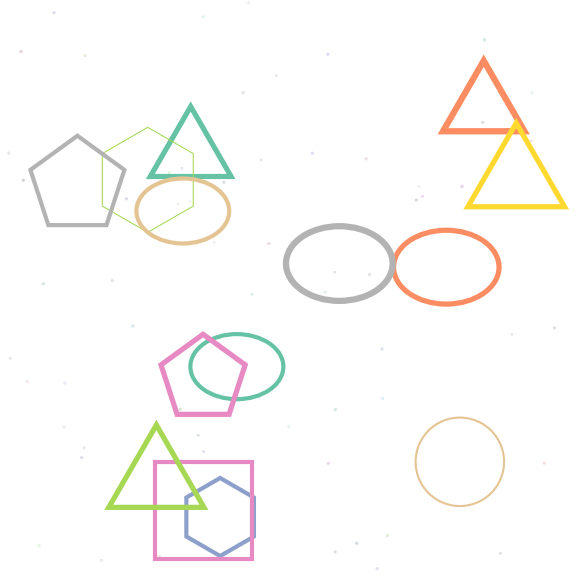[{"shape": "triangle", "thickness": 2.5, "radius": 0.4, "center": [0.33, 0.734]}, {"shape": "oval", "thickness": 2, "radius": 0.4, "center": [0.41, 0.364]}, {"shape": "oval", "thickness": 2.5, "radius": 0.46, "center": [0.773, 0.537]}, {"shape": "triangle", "thickness": 3, "radius": 0.41, "center": [0.838, 0.813]}, {"shape": "hexagon", "thickness": 2, "radius": 0.34, "center": [0.381, 0.104]}, {"shape": "square", "thickness": 2, "radius": 0.42, "center": [0.352, 0.115]}, {"shape": "pentagon", "thickness": 2.5, "radius": 0.38, "center": [0.352, 0.344]}, {"shape": "triangle", "thickness": 2.5, "radius": 0.48, "center": [0.271, 0.168]}, {"shape": "hexagon", "thickness": 0.5, "radius": 0.45, "center": [0.256, 0.688]}, {"shape": "triangle", "thickness": 2.5, "radius": 0.48, "center": [0.894, 0.689]}, {"shape": "oval", "thickness": 2, "radius": 0.4, "center": [0.317, 0.634]}, {"shape": "circle", "thickness": 1, "radius": 0.38, "center": [0.796, 0.199]}, {"shape": "pentagon", "thickness": 2, "radius": 0.43, "center": [0.134, 0.679]}, {"shape": "oval", "thickness": 3, "radius": 0.46, "center": [0.588, 0.543]}]